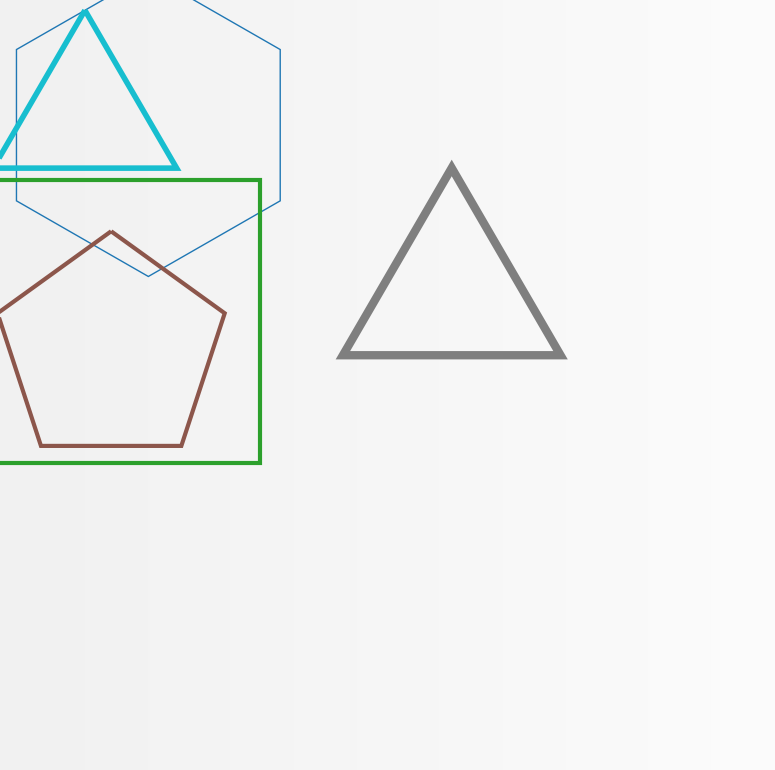[{"shape": "hexagon", "thickness": 0.5, "radius": 0.98, "center": [0.191, 0.837]}, {"shape": "square", "thickness": 1.5, "radius": 0.92, "center": [0.152, 0.583]}, {"shape": "pentagon", "thickness": 1.5, "radius": 0.77, "center": [0.143, 0.546]}, {"shape": "triangle", "thickness": 3, "radius": 0.81, "center": [0.583, 0.62]}, {"shape": "triangle", "thickness": 2, "radius": 0.68, "center": [0.11, 0.85]}]